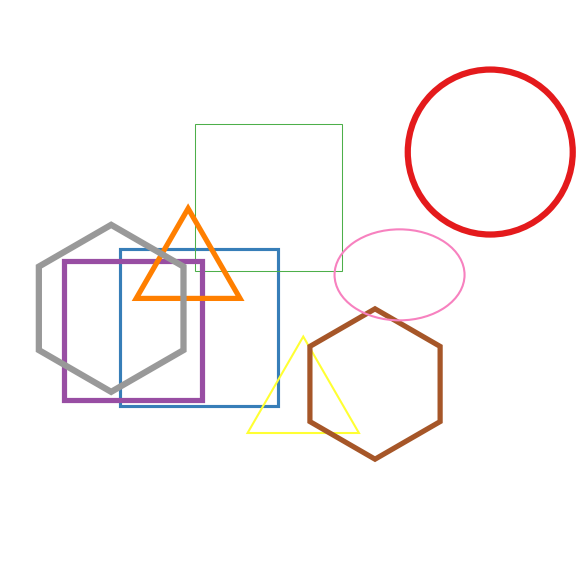[{"shape": "circle", "thickness": 3, "radius": 0.71, "center": [0.849, 0.736]}, {"shape": "square", "thickness": 1.5, "radius": 0.68, "center": [0.344, 0.432]}, {"shape": "square", "thickness": 0.5, "radius": 0.64, "center": [0.466, 0.657]}, {"shape": "square", "thickness": 2.5, "radius": 0.6, "center": [0.23, 0.427]}, {"shape": "triangle", "thickness": 2.5, "radius": 0.52, "center": [0.326, 0.534]}, {"shape": "triangle", "thickness": 1, "radius": 0.56, "center": [0.525, 0.305]}, {"shape": "hexagon", "thickness": 2.5, "radius": 0.65, "center": [0.649, 0.334]}, {"shape": "oval", "thickness": 1, "radius": 0.56, "center": [0.692, 0.523]}, {"shape": "hexagon", "thickness": 3, "radius": 0.72, "center": [0.193, 0.465]}]